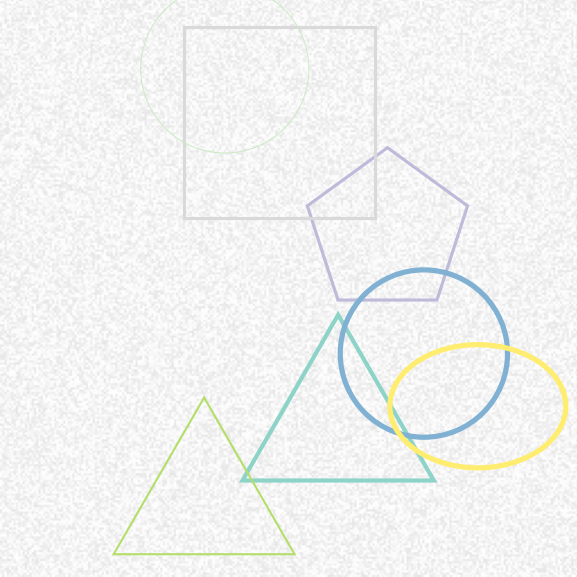[{"shape": "triangle", "thickness": 2, "radius": 0.96, "center": [0.586, 0.263]}, {"shape": "pentagon", "thickness": 1.5, "radius": 0.73, "center": [0.671, 0.598]}, {"shape": "circle", "thickness": 2.5, "radius": 0.72, "center": [0.734, 0.387]}, {"shape": "triangle", "thickness": 1, "radius": 0.9, "center": [0.353, 0.13]}, {"shape": "square", "thickness": 1.5, "radius": 0.83, "center": [0.484, 0.787]}, {"shape": "circle", "thickness": 0.5, "radius": 0.73, "center": [0.389, 0.88]}, {"shape": "oval", "thickness": 2.5, "radius": 0.76, "center": [0.827, 0.296]}]